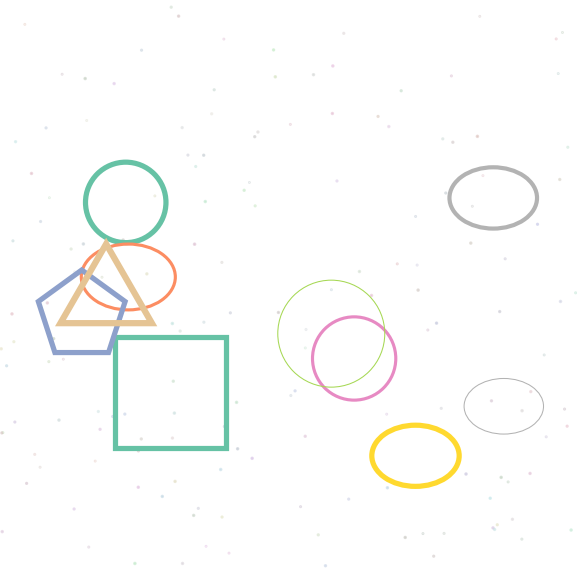[{"shape": "square", "thickness": 2.5, "radius": 0.48, "center": [0.296, 0.319]}, {"shape": "circle", "thickness": 2.5, "radius": 0.35, "center": [0.218, 0.649]}, {"shape": "oval", "thickness": 1.5, "radius": 0.41, "center": [0.222, 0.52]}, {"shape": "pentagon", "thickness": 2.5, "radius": 0.4, "center": [0.142, 0.453]}, {"shape": "circle", "thickness": 1.5, "radius": 0.36, "center": [0.613, 0.378]}, {"shape": "circle", "thickness": 0.5, "radius": 0.46, "center": [0.574, 0.421]}, {"shape": "oval", "thickness": 2.5, "radius": 0.38, "center": [0.719, 0.21]}, {"shape": "triangle", "thickness": 3, "radius": 0.46, "center": [0.184, 0.485]}, {"shape": "oval", "thickness": 2, "radius": 0.38, "center": [0.854, 0.656]}, {"shape": "oval", "thickness": 0.5, "radius": 0.34, "center": [0.872, 0.296]}]